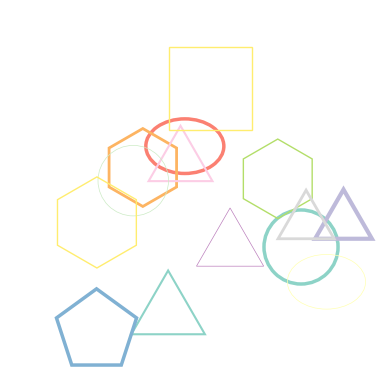[{"shape": "triangle", "thickness": 1.5, "radius": 0.55, "center": [0.437, 0.187]}, {"shape": "circle", "thickness": 2.5, "radius": 0.48, "center": [0.782, 0.358]}, {"shape": "oval", "thickness": 0.5, "radius": 0.51, "center": [0.848, 0.268]}, {"shape": "triangle", "thickness": 3, "radius": 0.43, "center": [0.892, 0.422]}, {"shape": "oval", "thickness": 2.5, "radius": 0.51, "center": [0.48, 0.62]}, {"shape": "pentagon", "thickness": 2.5, "radius": 0.55, "center": [0.251, 0.14]}, {"shape": "hexagon", "thickness": 2, "radius": 0.51, "center": [0.371, 0.565]}, {"shape": "hexagon", "thickness": 1, "radius": 0.52, "center": [0.721, 0.536]}, {"shape": "triangle", "thickness": 1.5, "radius": 0.48, "center": [0.469, 0.577]}, {"shape": "triangle", "thickness": 2, "radius": 0.42, "center": [0.795, 0.422]}, {"shape": "triangle", "thickness": 0.5, "radius": 0.5, "center": [0.598, 0.359]}, {"shape": "circle", "thickness": 0.5, "radius": 0.46, "center": [0.346, 0.531]}, {"shape": "square", "thickness": 1, "radius": 0.54, "center": [0.546, 0.77]}, {"shape": "hexagon", "thickness": 1, "radius": 0.59, "center": [0.252, 0.422]}]